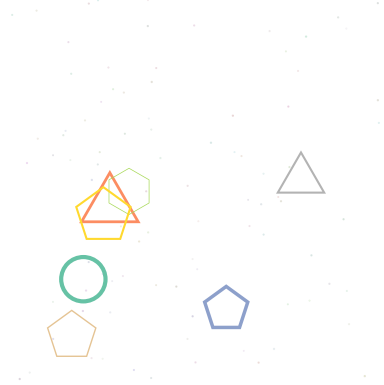[{"shape": "circle", "thickness": 3, "radius": 0.29, "center": [0.216, 0.275]}, {"shape": "triangle", "thickness": 2, "radius": 0.42, "center": [0.285, 0.466]}, {"shape": "pentagon", "thickness": 2.5, "radius": 0.29, "center": [0.588, 0.197]}, {"shape": "hexagon", "thickness": 0.5, "radius": 0.3, "center": [0.335, 0.503]}, {"shape": "pentagon", "thickness": 1.5, "radius": 0.37, "center": [0.269, 0.44]}, {"shape": "pentagon", "thickness": 1, "radius": 0.33, "center": [0.186, 0.128]}, {"shape": "triangle", "thickness": 1.5, "radius": 0.35, "center": [0.782, 0.534]}]